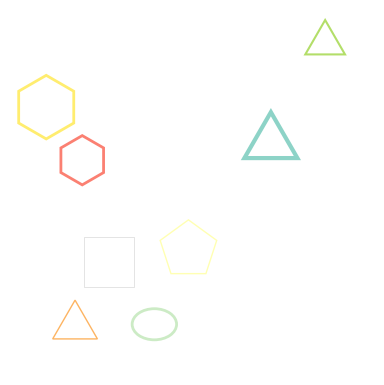[{"shape": "triangle", "thickness": 3, "radius": 0.4, "center": [0.704, 0.629]}, {"shape": "pentagon", "thickness": 1, "radius": 0.39, "center": [0.489, 0.352]}, {"shape": "hexagon", "thickness": 2, "radius": 0.32, "center": [0.214, 0.584]}, {"shape": "triangle", "thickness": 1, "radius": 0.34, "center": [0.195, 0.153]}, {"shape": "triangle", "thickness": 1.5, "radius": 0.3, "center": [0.845, 0.888]}, {"shape": "square", "thickness": 0.5, "radius": 0.32, "center": [0.284, 0.32]}, {"shape": "oval", "thickness": 2, "radius": 0.29, "center": [0.401, 0.158]}, {"shape": "hexagon", "thickness": 2, "radius": 0.41, "center": [0.12, 0.722]}]